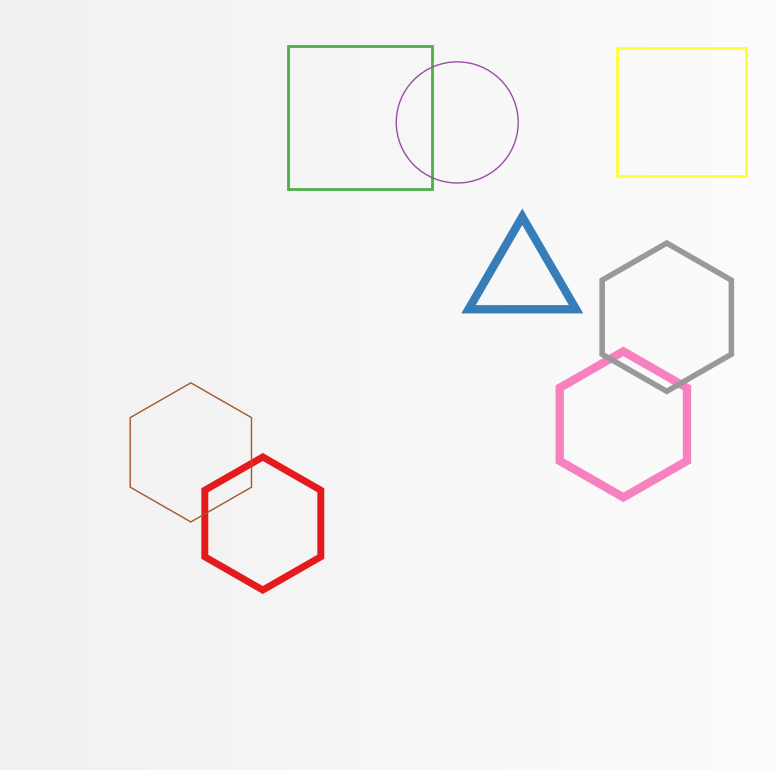[{"shape": "hexagon", "thickness": 2.5, "radius": 0.43, "center": [0.339, 0.32]}, {"shape": "triangle", "thickness": 3, "radius": 0.4, "center": [0.674, 0.638]}, {"shape": "square", "thickness": 1, "radius": 0.46, "center": [0.464, 0.848]}, {"shape": "circle", "thickness": 0.5, "radius": 0.39, "center": [0.59, 0.841]}, {"shape": "square", "thickness": 1, "radius": 0.42, "center": [0.88, 0.855]}, {"shape": "hexagon", "thickness": 0.5, "radius": 0.45, "center": [0.246, 0.412]}, {"shape": "hexagon", "thickness": 3, "radius": 0.47, "center": [0.804, 0.449]}, {"shape": "hexagon", "thickness": 2, "radius": 0.48, "center": [0.86, 0.588]}]